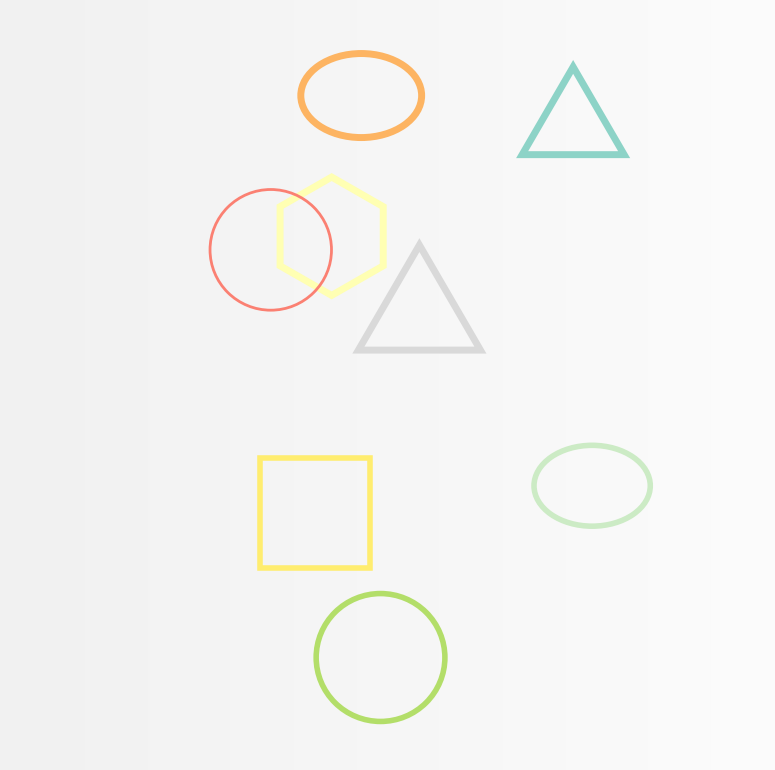[{"shape": "triangle", "thickness": 2.5, "radius": 0.38, "center": [0.74, 0.837]}, {"shape": "hexagon", "thickness": 2.5, "radius": 0.38, "center": [0.428, 0.693]}, {"shape": "circle", "thickness": 1, "radius": 0.39, "center": [0.349, 0.676]}, {"shape": "oval", "thickness": 2.5, "radius": 0.39, "center": [0.466, 0.876]}, {"shape": "circle", "thickness": 2, "radius": 0.42, "center": [0.491, 0.146]}, {"shape": "triangle", "thickness": 2.5, "radius": 0.45, "center": [0.541, 0.591]}, {"shape": "oval", "thickness": 2, "radius": 0.38, "center": [0.764, 0.369]}, {"shape": "square", "thickness": 2, "radius": 0.36, "center": [0.406, 0.334]}]